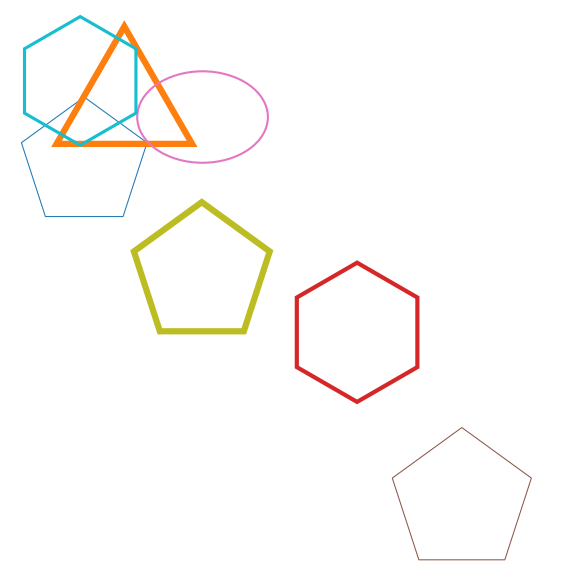[{"shape": "pentagon", "thickness": 0.5, "radius": 0.57, "center": [0.146, 0.717]}, {"shape": "triangle", "thickness": 3, "radius": 0.68, "center": [0.215, 0.818]}, {"shape": "hexagon", "thickness": 2, "radius": 0.6, "center": [0.618, 0.424]}, {"shape": "pentagon", "thickness": 0.5, "radius": 0.63, "center": [0.8, 0.132]}, {"shape": "oval", "thickness": 1, "radius": 0.57, "center": [0.351, 0.796]}, {"shape": "pentagon", "thickness": 3, "radius": 0.62, "center": [0.349, 0.525]}, {"shape": "hexagon", "thickness": 1.5, "radius": 0.56, "center": [0.139, 0.859]}]